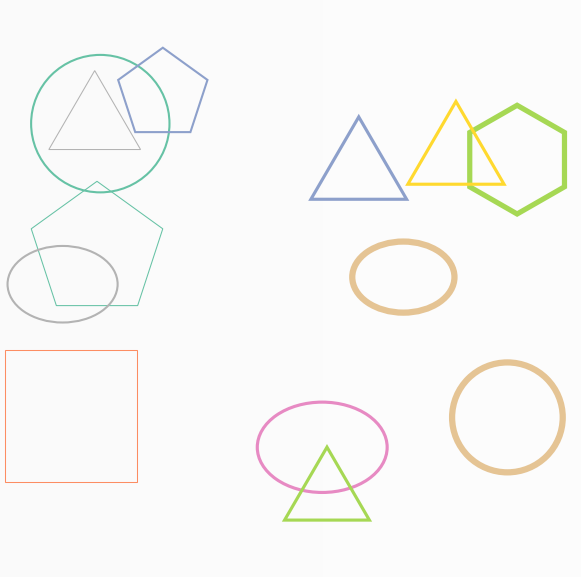[{"shape": "pentagon", "thickness": 0.5, "radius": 0.59, "center": [0.167, 0.566]}, {"shape": "circle", "thickness": 1, "radius": 0.6, "center": [0.173, 0.785]}, {"shape": "square", "thickness": 0.5, "radius": 0.57, "center": [0.122, 0.279]}, {"shape": "triangle", "thickness": 1.5, "radius": 0.48, "center": [0.617, 0.702]}, {"shape": "pentagon", "thickness": 1, "radius": 0.4, "center": [0.28, 0.836]}, {"shape": "oval", "thickness": 1.5, "radius": 0.56, "center": [0.554, 0.225]}, {"shape": "hexagon", "thickness": 2.5, "radius": 0.47, "center": [0.89, 0.723]}, {"shape": "triangle", "thickness": 1.5, "radius": 0.42, "center": [0.563, 0.141]}, {"shape": "triangle", "thickness": 1.5, "radius": 0.48, "center": [0.784, 0.728]}, {"shape": "oval", "thickness": 3, "radius": 0.44, "center": [0.694, 0.519]}, {"shape": "circle", "thickness": 3, "radius": 0.48, "center": [0.873, 0.276]}, {"shape": "triangle", "thickness": 0.5, "radius": 0.46, "center": [0.163, 0.786]}, {"shape": "oval", "thickness": 1, "radius": 0.47, "center": [0.108, 0.507]}]